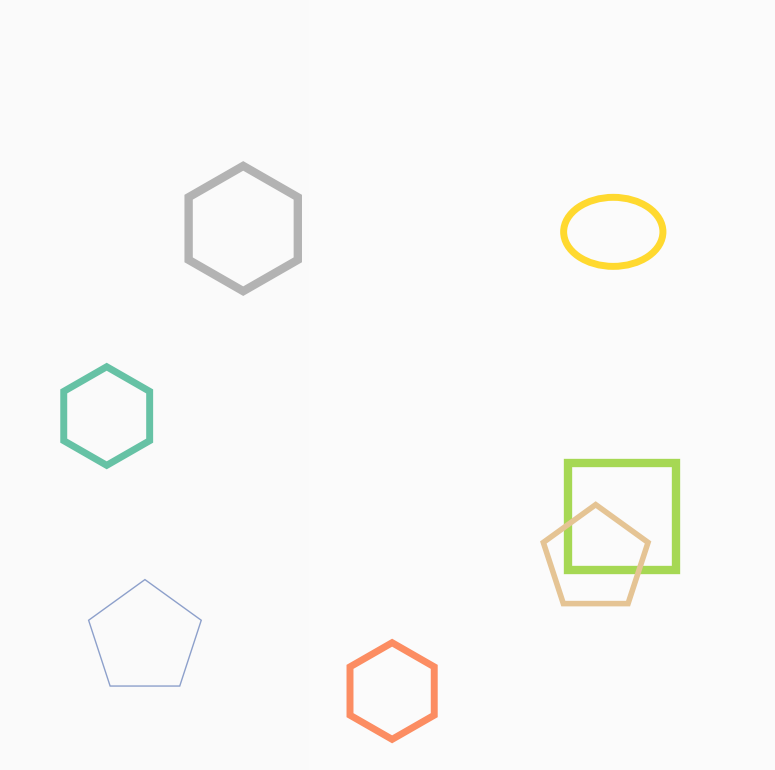[{"shape": "hexagon", "thickness": 2.5, "radius": 0.32, "center": [0.138, 0.46]}, {"shape": "hexagon", "thickness": 2.5, "radius": 0.31, "center": [0.506, 0.103]}, {"shape": "pentagon", "thickness": 0.5, "radius": 0.38, "center": [0.187, 0.171]}, {"shape": "square", "thickness": 3, "radius": 0.35, "center": [0.803, 0.329]}, {"shape": "oval", "thickness": 2.5, "radius": 0.32, "center": [0.791, 0.699]}, {"shape": "pentagon", "thickness": 2, "radius": 0.36, "center": [0.769, 0.274]}, {"shape": "hexagon", "thickness": 3, "radius": 0.41, "center": [0.314, 0.703]}]